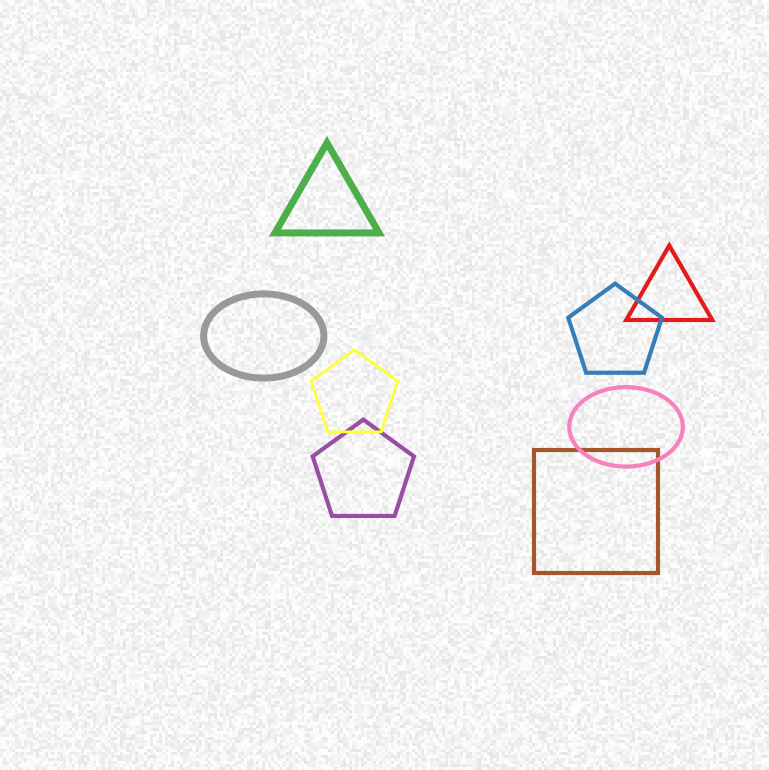[{"shape": "triangle", "thickness": 1.5, "radius": 0.32, "center": [0.869, 0.617]}, {"shape": "pentagon", "thickness": 1.5, "radius": 0.32, "center": [0.799, 0.568]}, {"shape": "triangle", "thickness": 2.5, "radius": 0.39, "center": [0.425, 0.737]}, {"shape": "pentagon", "thickness": 1.5, "radius": 0.35, "center": [0.472, 0.386]}, {"shape": "pentagon", "thickness": 1, "radius": 0.29, "center": [0.46, 0.487]}, {"shape": "square", "thickness": 1.5, "radius": 0.4, "center": [0.774, 0.336]}, {"shape": "oval", "thickness": 1.5, "radius": 0.37, "center": [0.813, 0.446]}, {"shape": "oval", "thickness": 2.5, "radius": 0.39, "center": [0.343, 0.564]}]